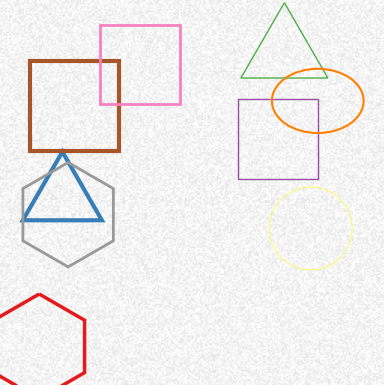[{"shape": "hexagon", "thickness": 2.5, "radius": 0.68, "center": [0.102, 0.1]}, {"shape": "triangle", "thickness": 3, "radius": 0.59, "center": [0.162, 0.487]}, {"shape": "triangle", "thickness": 1, "radius": 0.65, "center": [0.739, 0.863]}, {"shape": "square", "thickness": 1, "radius": 0.52, "center": [0.722, 0.639]}, {"shape": "oval", "thickness": 1.5, "radius": 0.6, "center": [0.825, 0.738]}, {"shape": "circle", "thickness": 0.5, "radius": 0.54, "center": [0.807, 0.407]}, {"shape": "square", "thickness": 3, "radius": 0.58, "center": [0.194, 0.725]}, {"shape": "square", "thickness": 2, "radius": 0.52, "center": [0.364, 0.832]}, {"shape": "hexagon", "thickness": 2, "radius": 0.68, "center": [0.177, 0.442]}]